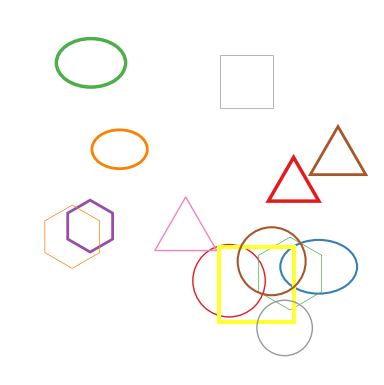[{"shape": "circle", "thickness": 1, "radius": 0.47, "center": [0.595, 0.271]}, {"shape": "triangle", "thickness": 2.5, "radius": 0.38, "center": [0.763, 0.515]}, {"shape": "oval", "thickness": 1.5, "radius": 0.5, "center": [0.828, 0.307]}, {"shape": "oval", "thickness": 2.5, "radius": 0.45, "center": [0.236, 0.837]}, {"shape": "hexagon", "thickness": 0.5, "radius": 0.47, "center": [0.754, 0.29]}, {"shape": "hexagon", "thickness": 2, "radius": 0.34, "center": [0.234, 0.413]}, {"shape": "hexagon", "thickness": 0.5, "radius": 0.41, "center": [0.188, 0.385]}, {"shape": "oval", "thickness": 2, "radius": 0.36, "center": [0.311, 0.612]}, {"shape": "square", "thickness": 3, "radius": 0.49, "center": [0.667, 0.26]}, {"shape": "triangle", "thickness": 2, "radius": 0.42, "center": [0.878, 0.588]}, {"shape": "circle", "thickness": 1.5, "radius": 0.44, "center": [0.706, 0.321]}, {"shape": "triangle", "thickness": 1, "radius": 0.46, "center": [0.482, 0.396]}, {"shape": "circle", "thickness": 1, "radius": 0.36, "center": [0.739, 0.148]}, {"shape": "square", "thickness": 0.5, "radius": 0.34, "center": [0.64, 0.789]}]